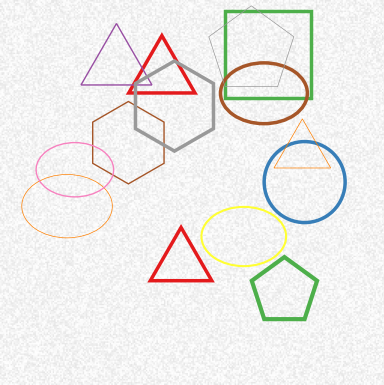[{"shape": "triangle", "thickness": 2.5, "radius": 0.5, "center": [0.42, 0.808]}, {"shape": "triangle", "thickness": 2.5, "radius": 0.46, "center": [0.47, 0.317]}, {"shape": "circle", "thickness": 2.5, "radius": 0.53, "center": [0.791, 0.527]}, {"shape": "square", "thickness": 2.5, "radius": 0.56, "center": [0.696, 0.859]}, {"shape": "pentagon", "thickness": 3, "radius": 0.45, "center": [0.739, 0.243]}, {"shape": "triangle", "thickness": 1, "radius": 0.53, "center": [0.303, 0.833]}, {"shape": "oval", "thickness": 0.5, "radius": 0.59, "center": [0.174, 0.465]}, {"shape": "triangle", "thickness": 0.5, "radius": 0.43, "center": [0.785, 0.606]}, {"shape": "oval", "thickness": 1.5, "radius": 0.55, "center": [0.633, 0.386]}, {"shape": "oval", "thickness": 2.5, "radius": 0.56, "center": [0.686, 0.758]}, {"shape": "hexagon", "thickness": 1, "radius": 0.53, "center": [0.333, 0.629]}, {"shape": "oval", "thickness": 1, "radius": 0.5, "center": [0.194, 0.559]}, {"shape": "hexagon", "thickness": 2.5, "radius": 0.59, "center": [0.453, 0.725]}, {"shape": "pentagon", "thickness": 0.5, "radius": 0.58, "center": [0.653, 0.869]}]